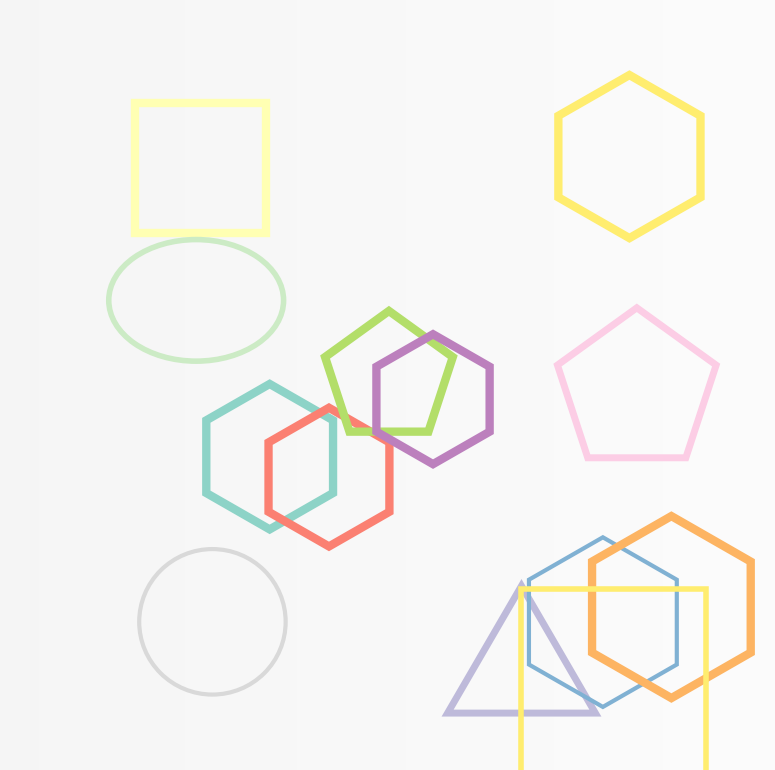[{"shape": "hexagon", "thickness": 3, "radius": 0.47, "center": [0.348, 0.407]}, {"shape": "square", "thickness": 3, "radius": 0.42, "center": [0.259, 0.781]}, {"shape": "triangle", "thickness": 2.5, "radius": 0.55, "center": [0.673, 0.129]}, {"shape": "hexagon", "thickness": 3, "radius": 0.45, "center": [0.424, 0.38]}, {"shape": "hexagon", "thickness": 1.5, "radius": 0.55, "center": [0.778, 0.192]}, {"shape": "hexagon", "thickness": 3, "radius": 0.59, "center": [0.866, 0.212]}, {"shape": "pentagon", "thickness": 3, "radius": 0.43, "center": [0.502, 0.51]}, {"shape": "pentagon", "thickness": 2.5, "radius": 0.54, "center": [0.822, 0.493]}, {"shape": "circle", "thickness": 1.5, "radius": 0.47, "center": [0.274, 0.192]}, {"shape": "hexagon", "thickness": 3, "radius": 0.42, "center": [0.559, 0.482]}, {"shape": "oval", "thickness": 2, "radius": 0.56, "center": [0.253, 0.61]}, {"shape": "hexagon", "thickness": 3, "radius": 0.53, "center": [0.812, 0.797]}, {"shape": "square", "thickness": 2, "radius": 0.6, "center": [0.791, 0.116]}]